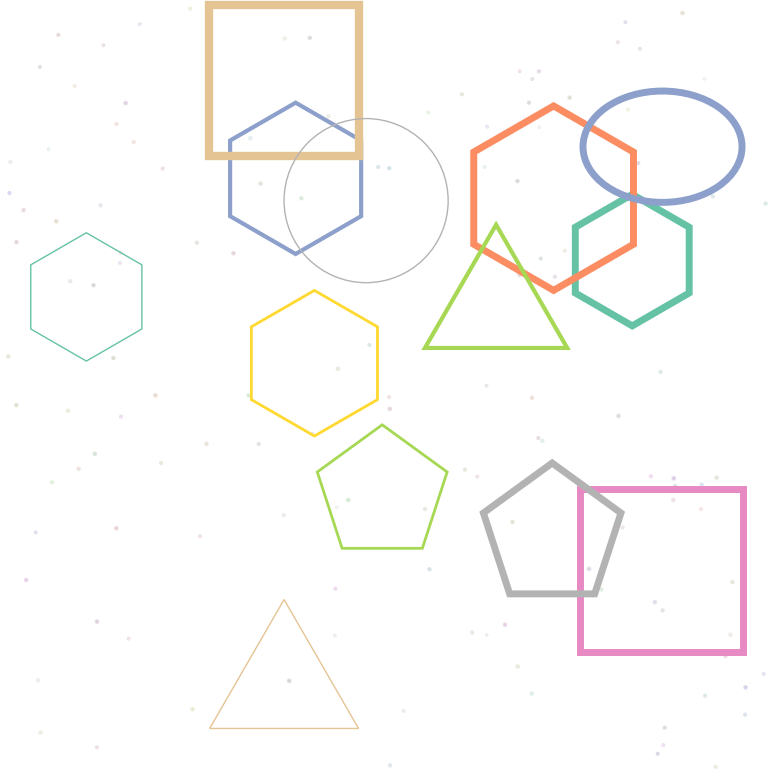[{"shape": "hexagon", "thickness": 2.5, "radius": 0.43, "center": [0.821, 0.662]}, {"shape": "hexagon", "thickness": 0.5, "radius": 0.42, "center": [0.112, 0.614]}, {"shape": "hexagon", "thickness": 2.5, "radius": 0.6, "center": [0.719, 0.743]}, {"shape": "hexagon", "thickness": 1.5, "radius": 0.49, "center": [0.384, 0.768]}, {"shape": "oval", "thickness": 2.5, "radius": 0.52, "center": [0.86, 0.809]}, {"shape": "square", "thickness": 2.5, "radius": 0.53, "center": [0.86, 0.258]}, {"shape": "pentagon", "thickness": 1, "radius": 0.44, "center": [0.496, 0.36]}, {"shape": "triangle", "thickness": 1.5, "radius": 0.53, "center": [0.644, 0.601]}, {"shape": "hexagon", "thickness": 1, "radius": 0.47, "center": [0.408, 0.528]}, {"shape": "square", "thickness": 3, "radius": 0.49, "center": [0.369, 0.895]}, {"shape": "triangle", "thickness": 0.5, "radius": 0.56, "center": [0.369, 0.11]}, {"shape": "pentagon", "thickness": 2.5, "radius": 0.47, "center": [0.717, 0.305]}, {"shape": "circle", "thickness": 0.5, "radius": 0.53, "center": [0.475, 0.739]}]